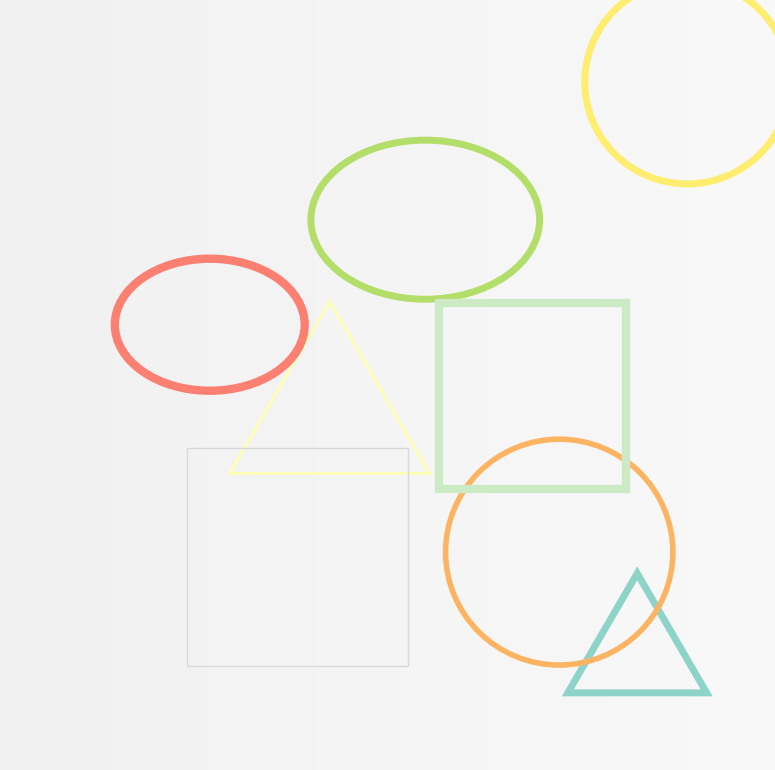[{"shape": "triangle", "thickness": 2.5, "radius": 0.52, "center": [0.822, 0.152]}, {"shape": "triangle", "thickness": 1, "radius": 0.74, "center": [0.425, 0.46]}, {"shape": "oval", "thickness": 3, "radius": 0.61, "center": [0.271, 0.578]}, {"shape": "circle", "thickness": 2, "radius": 0.73, "center": [0.722, 0.283]}, {"shape": "oval", "thickness": 2.5, "radius": 0.74, "center": [0.549, 0.715]}, {"shape": "square", "thickness": 0.5, "radius": 0.71, "center": [0.384, 0.277]}, {"shape": "square", "thickness": 3, "radius": 0.6, "center": [0.687, 0.485]}, {"shape": "circle", "thickness": 2.5, "radius": 0.66, "center": [0.887, 0.893]}]